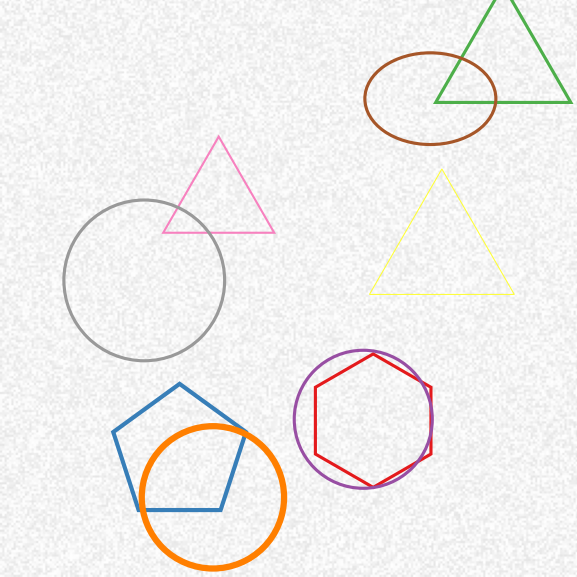[{"shape": "hexagon", "thickness": 1.5, "radius": 0.58, "center": [0.646, 0.271]}, {"shape": "pentagon", "thickness": 2, "radius": 0.6, "center": [0.311, 0.214]}, {"shape": "triangle", "thickness": 1.5, "radius": 0.68, "center": [0.871, 0.889]}, {"shape": "circle", "thickness": 1.5, "radius": 0.6, "center": [0.629, 0.273]}, {"shape": "circle", "thickness": 3, "radius": 0.62, "center": [0.369, 0.138]}, {"shape": "triangle", "thickness": 0.5, "radius": 0.72, "center": [0.765, 0.562]}, {"shape": "oval", "thickness": 1.5, "radius": 0.57, "center": [0.745, 0.828]}, {"shape": "triangle", "thickness": 1, "radius": 0.55, "center": [0.379, 0.652]}, {"shape": "circle", "thickness": 1.5, "radius": 0.7, "center": [0.25, 0.514]}]